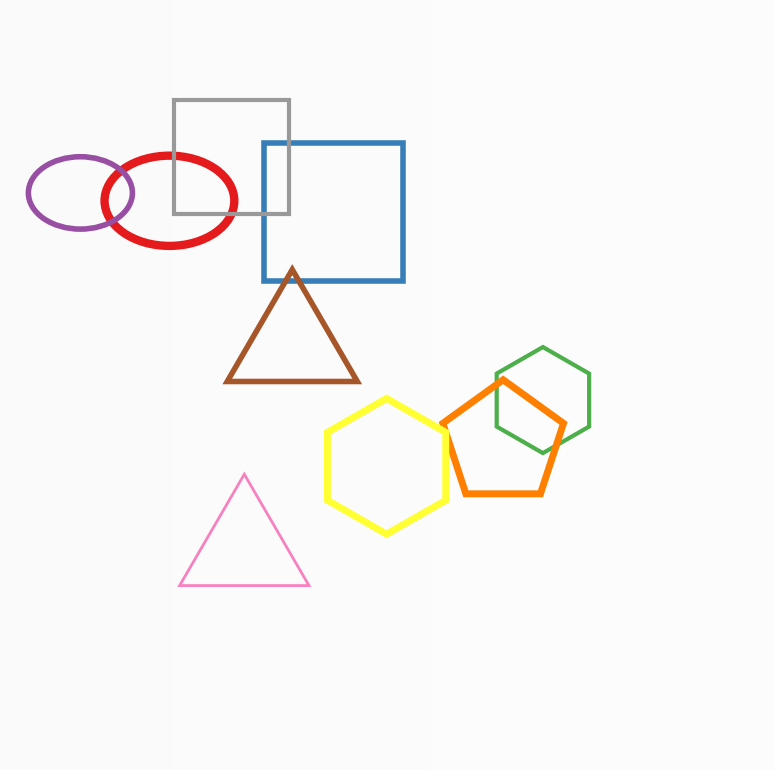[{"shape": "oval", "thickness": 3, "radius": 0.42, "center": [0.219, 0.739]}, {"shape": "square", "thickness": 2, "radius": 0.45, "center": [0.43, 0.724]}, {"shape": "hexagon", "thickness": 1.5, "radius": 0.34, "center": [0.701, 0.48]}, {"shape": "oval", "thickness": 2, "radius": 0.34, "center": [0.104, 0.749]}, {"shape": "pentagon", "thickness": 2.5, "radius": 0.41, "center": [0.649, 0.425]}, {"shape": "hexagon", "thickness": 2.5, "radius": 0.44, "center": [0.499, 0.394]}, {"shape": "triangle", "thickness": 2, "radius": 0.48, "center": [0.377, 0.553]}, {"shape": "triangle", "thickness": 1, "radius": 0.48, "center": [0.315, 0.288]}, {"shape": "square", "thickness": 1.5, "radius": 0.37, "center": [0.299, 0.796]}]